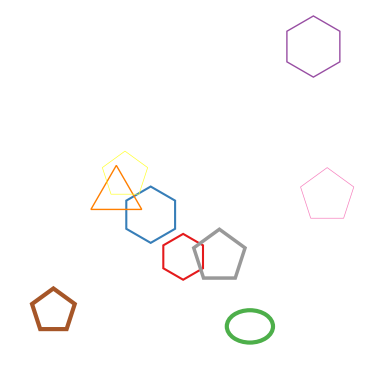[{"shape": "hexagon", "thickness": 1.5, "radius": 0.3, "center": [0.476, 0.333]}, {"shape": "hexagon", "thickness": 1.5, "radius": 0.37, "center": [0.391, 0.442]}, {"shape": "oval", "thickness": 3, "radius": 0.3, "center": [0.649, 0.152]}, {"shape": "hexagon", "thickness": 1, "radius": 0.4, "center": [0.814, 0.879]}, {"shape": "triangle", "thickness": 1, "radius": 0.38, "center": [0.302, 0.494]}, {"shape": "pentagon", "thickness": 0.5, "radius": 0.31, "center": [0.325, 0.546]}, {"shape": "pentagon", "thickness": 3, "radius": 0.29, "center": [0.139, 0.192]}, {"shape": "pentagon", "thickness": 0.5, "radius": 0.36, "center": [0.85, 0.492]}, {"shape": "pentagon", "thickness": 2.5, "radius": 0.35, "center": [0.57, 0.334]}]